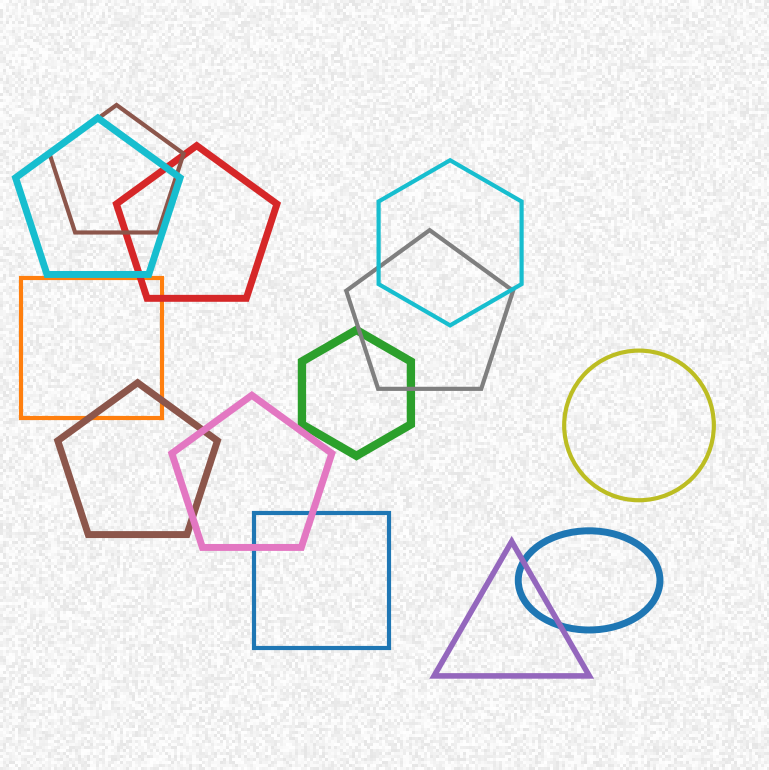[{"shape": "square", "thickness": 1.5, "radius": 0.44, "center": [0.417, 0.246]}, {"shape": "oval", "thickness": 2.5, "radius": 0.46, "center": [0.765, 0.246]}, {"shape": "square", "thickness": 1.5, "radius": 0.46, "center": [0.119, 0.548]}, {"shape": "hexagon", "thickness": 3, "radius": 0.41, "center": [0.463, 0.49]}, {"shape": "pentagon", "thickness": 2.5, "radius": 0.55, "center": [0.255, 0.701]}, {"shape": "triangle", "thickness": 2, "radius": 0.58, "center": [0.665, 0.18]}, {"shape": "pentagon", "thickness": 2.5, "radius": 0.55, "center": [0.179, 0.394]}, {"shape": "pentagon", "thickness": 1.5, "radius": 0.46, "center": [0.151, 0.772]}, {"shape": "pentagon", "thickness": 2.5, "radius": 0.55, "center": [0.327, 0.377]}, {"shape": "pentagon", "thickness": 1.5, "radius": 0.57, "center": [0.558, 0.587]}, {"shape": "circle", "thickness": 1.5, "radius": 0.49, "center": [0.83, 0.448]}, {"shape": "hexagon", "thickness": 1.5, "radius": 0.54, "center": [0.585, 0.685]}, {"shape": "pentagon", "thickness": 2.5, "radius": 0.56, "center": [0.127, 0.734]}]